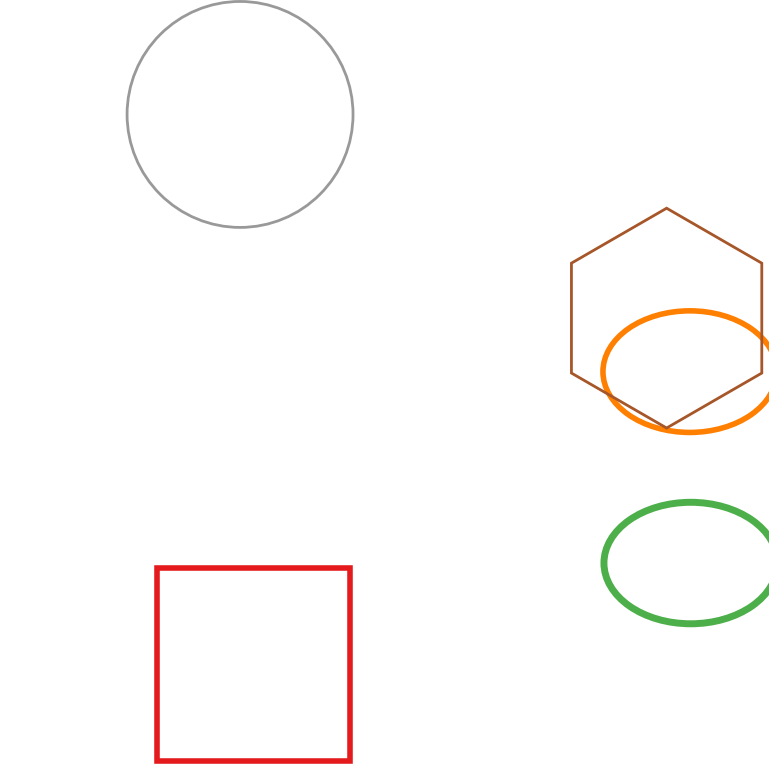[{"shape": "square", "thickness": 2, "radius": 0.63, "center": [0.329, 0.137]}, {"shape": "oval", "thickness": 2.5, "radius": 0.56, "center": [0.897, 0.269]}, {"shape": "oval", "thickness": 2, "radius": 0.56, "center": [0.896, 0.517]}, {"shape": "hexagon", "thickness": 1, "radius": 0.71, "center": [0.866, 0.587]}, {"shape": "circle", "thickness": 1, "radius": 0.73, "center": [0.312, 0.851]}]